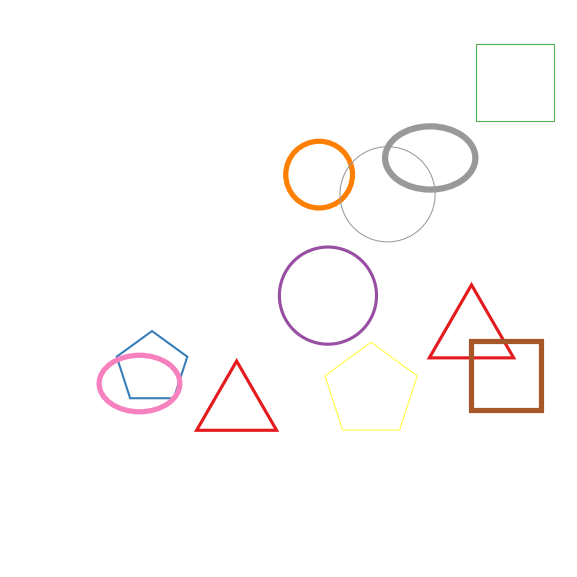[{"shape": "triangle", "thickness": 1.5, "radius": 0.42, "center": [0.816, 0.422]}, {"shape": "triangle", "thickness": 1.5, "radius": 0.4, "center": [0.41, 0.294]}, {"shape": "pentagon", "thickness": 1, "radius": 0.32, "center": [0.263, 0.362]}, {"shape": "square", "thickness": 0.5, "radius": 0.34, "center": [0.892, 0.856]}, {"shape": "circle", "thickness": 1.5, "radius": 0.42, "center": [0.568, 0.487]}, {"shape": "circle", "thickness": 2.5, "radius": 0.29, "center": [0.553, 0.697]}, {"shape": "pentagon", "thickness": 0.5, "radius": 0.42, "center": [0.643, 0.322]}, {"shape": "square", "thickness": 2.5, "radius": 0.3, "center": [0.876, 0.349]}, {"shape": "oval", "thickness": 2.5, "radius": 0.35, "center": [0.242, 0.335]}, {"shape": "oval", "thickness": 3, "radius": 0.39, "center": [0.745, 0.726]}, {"shape": "circle", "thickness": 0.5, "radius": 0.41, "center": [0.671, 0.663]}]